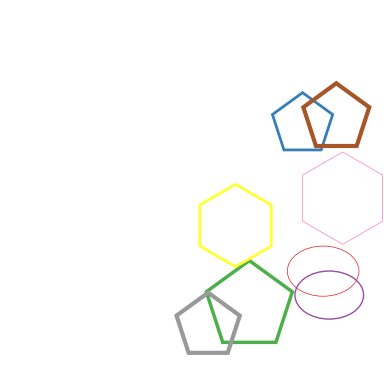[{"shape": "oval", "thickness": 0.5, "radius": 0.47, "center": [0.839, 0.296]}, {"shape": "pentagon", "thickness": 2, "radius": 0.41, "center": [0.786, 0.677]}, {"shape": "pentagon", "thickness": 2.5, "radius": 0.59, "center": [0.648, 0.206]}, {"shape": "oval", "thickness": 1, "radius": 0.45, "center": [0.855, 0.234]}, {"shape": "hexagon", "thickness": 2, "radius": 0.54, "center": [0.612, 0.414]}, {"shape": "pentagon", "thickness": 3, "radius": 0.45, "center": [0.874, 0.694]}, {"shape": "hexagon", "thickness": 0.5, "radius": 0.6, "center": [0.89, 0.485]}, {"shape": "pentagon", "thickness": 3, "radius": 0.43, "center": [0.541, 0.153]}]